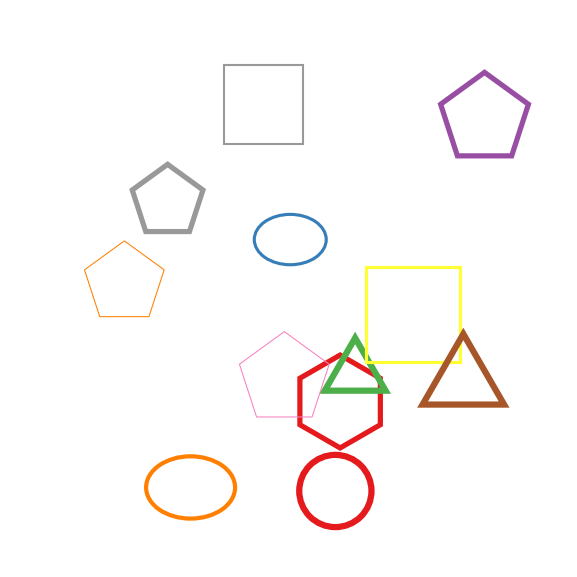[{"shape": "hexagon", "thickness": 2.5, "radius": 0.4, "center": [0.589, 0.304]}, {"shape": "circle", "thickness": 3, "radius": 0.31, "center": [0.581, 0.149]}, {"shape": "oval", "thickness": 1.5, "radius": 0.31, "center": [0.503, 0.584]}, {"shape": "triangle", "thickness": 3, "radius": 0.3, "center": [0.615, 0.353]}, {"shape": "pentagon", "thickness": 2.5, "radius": 0.4, "center": [0.839, 0.794]}, {"shape": "oval", "thickness": 2, "radius": 0.39, "center": [0.33, 0.155]}, {"shape": "pentagon", "thickness": 0.5, "radius": 0.36, "center": [0.215, 0.509]}, {"shape": "square", "thickness": 1.5, "radius": 0.41, "center": [0.715, 0.454]}, {"shape": "triangle", "thickness": 3, "radius": 0.41, "center": [0.802, 0.339]}, {"shape": "pentagon", "thickness": 0.5, "radius": 0.41, "center": [0.492, 0.343]}, {"shape": "pentagon", "thickness": 2.5, "radius": 0.32, "center": [0.29, 0.65]}, {"shape": "square", "thickness": 1, "radius": 0.34, "center": [0.457, 0.818]}]